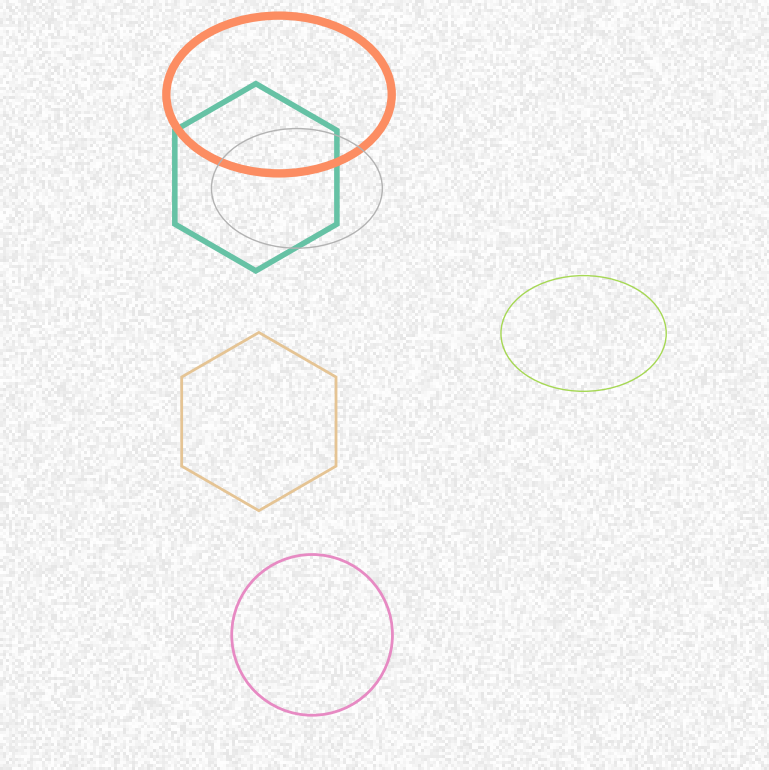[{"shape": "hexagon", "thickness": 2, "radius": 0.61, "center": [0.332, 0.77]}, {"shape": "oval", "thickness": 3, "radius": 0.73, "center": [0.362, 0.877]}, {"shape": "circle", "thickness": 1, "radius": 0.52, "center": [0.405, 0.175]}, {"shape": "oval", "thickness": 0.5, "radius": 0.54, "center": [0.758, 0.567]}, {"shape": "hexagon", "thickness": 1, "radius": 0.58, "center": [0.336, 0.452]}, {"shape": "oval", "thickness": 0.5, "radius": 0.55, "center": [0.386, 0.755]}]